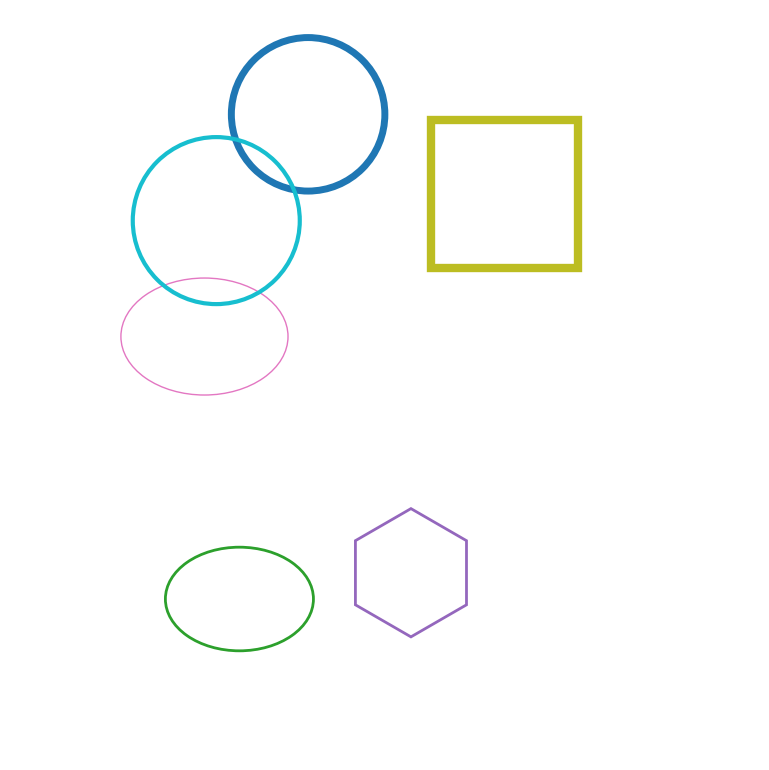[{"shape": "circle", "thickness": 2.5, "radius": 0.5, "center": [0.4, 0.852]}, {"shape": "oval", "thickness": 1, "radius": 0.48, "center": [0.311, 0.222]}, {"shape": "hexagon", "thickness": 1, "radius": 0.42, "center": [0.534, 0.256]}, {"shape": "oval", "thickness": 0.5, "radius": 0.54, "center": [0.266, 0.563]}, {"shape": "square", "thickness": 3, "radius": 0.48, "center": [0.655, 0.748]}, {"shape": "circle", "thickness": 1.5, "radius": 0.54, "center": [0.281, 0.713]}]